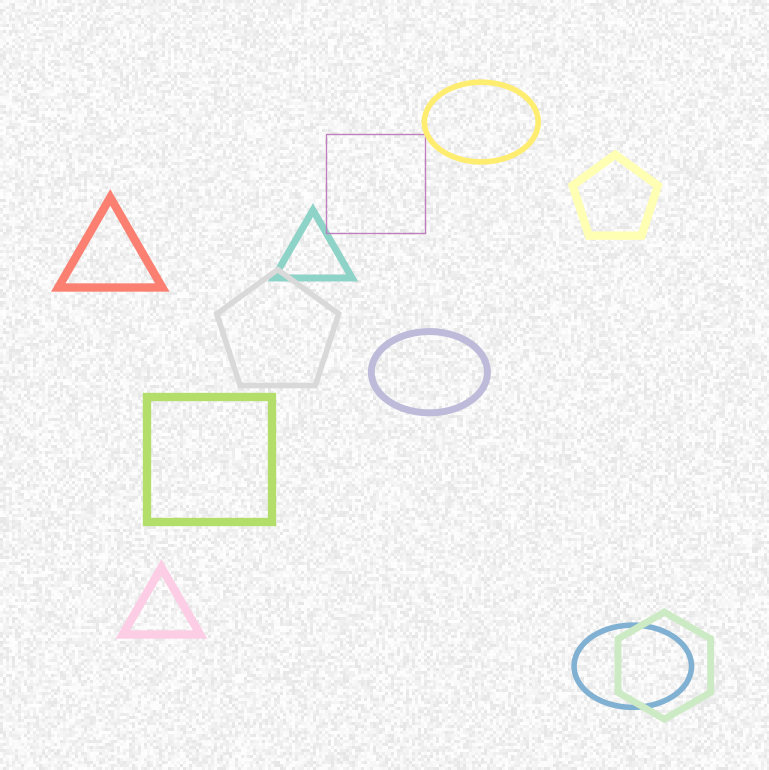[{"shape": "triangle", "thickness": 2.5, "radius": 0.29, "center": [0.406, 0.668]}, {"shape": "pentagon", "thickness": 3, "radius": 0.29, "center": [0.799, 0.741]}, {"shape": "oval", "thickness": 2.5, "radius": 0.38, "center": [0.558, 0.517]}, {"shape": "triangle", "thickness": 3, "radius": 0.39, "center": [0.143, 0.666]}, {"shape": "oval", "thickness": 2, "radius": 0.38, "center": [0.822, 0.135]}, {"shape": "square", "thickness": 3, "radius": 0.41, "center": [0.272, 0.403]}, {"shape": "triangle", "thickness": 3, "radius": 0.29, "center": [0.21, 0.205]}, {"shape": "pentagon", "thickness": 2, "radius": 0.42, "center": [0.361, 0.567]}, {"shape": "square", "thickness": 0.5, "radius": 0.32, "center": [0.487, 0.761]}, {"shape": "hexagon", "thickness": 2.5, "radius": 0.35, "center": [0.863, 0.136]}, {"shape": "oval", "thickness": 2, "radius": 0.37, "center": [0.625, 0.841]}]